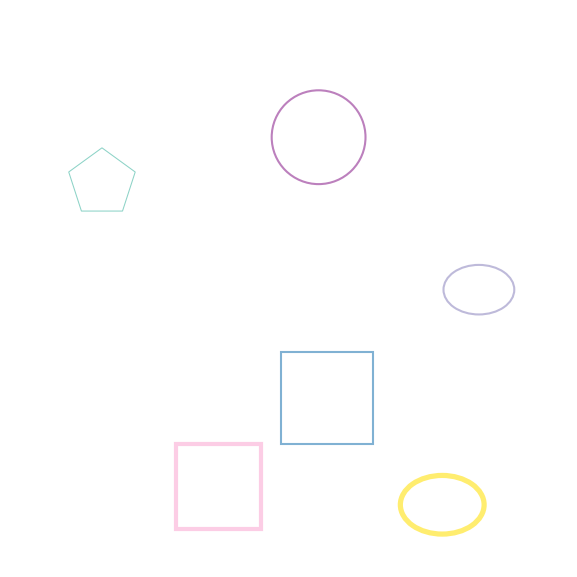[{"shape": "pentagon", "thickness": 0.5, "radius": 0.3, "center": [0.177, 0.683]}, {"shape": "oval", "thickness": 1, "radius": 0.31, "center": [0.829, 0.498]}, {"shape": "square", "thickness": 1, "radius": 0.4, "center": [0.567, 0.31]}, {"shape": "square", "thickness": 2, "radius": 0.37, "center": [0.378, 0.157]}, {"shape": "circle", "thickness": 1, "radius": 0.41, "center": [0.552, 0.762]}, {"shape": "oval", "thickness": 2.5, "radius": 0.36, "center": [0.766, 0.125]}]